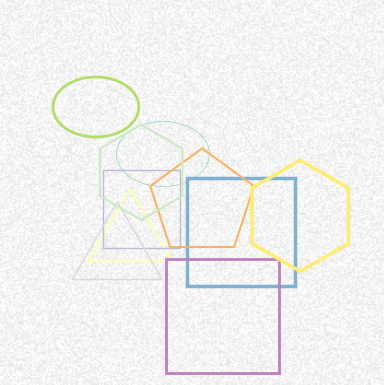[{"shape": "oval", "thickness": 0.5, "radius": 0.6, "center": [0.423, 0.6]}, {"shape": "triangle", "thickness": 1.5, "radius": 0.63, "center": [0.338, 0.385]}, {"shape": "square", "thickness": 1, "radius": 0.5, "center": [0.367, 0.458]}, {"shape": "square", "thickness": 2.5, "radius": 0.7, "center": [0.627, 0.398]}, {"shape": "pentagon", "thickness": 1.5, "radius": 0.71, "center": [0.525, 0.473]}, {"shape": "oval", "thickness": 2, "radius": 0.56, "center": [0.249, 0.722]}, {"shape": "triangle", "thickness": 1, "radius": 0.67, "center": [0.305, 0.341]}, {"shape": "square", "thickness": 2, "radius": 0.74, "center": [0.578, 0.18]}, {"shape": "hexagon", "thickness": 1.5, "radius": 0.62, "center": [0.367, 0.553]}, {"shape": "hexagon", "thickness": 2.5, "radius": 0.72, "center": [0.78, 0.439]}]